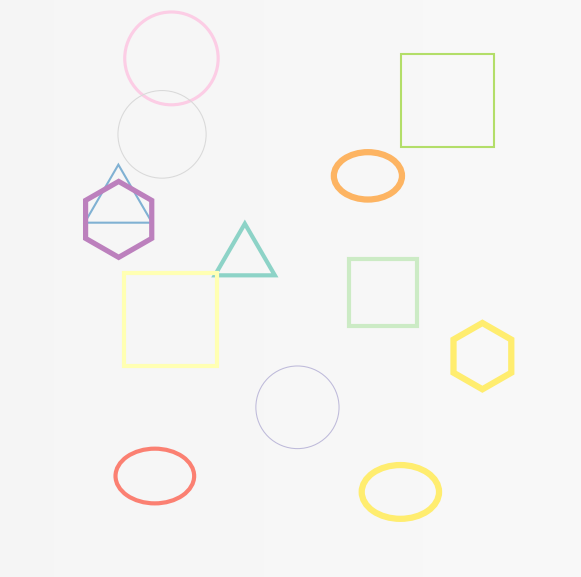[{"shape": "triangle", "thickness": 2, "radius": 0.3, "center": [0.421, 0.552]}, {"shape": "square", "thickness": 2, "radius": 0.4, "center": [0.294, 0.446]}, {"shape": "circle", "thickness": 0.5, "radius": 0.36, "center": [0.512, 0.294]}, {"shape": "oval", "thickness": 2, "radius": 0.34, "center": [0.266, 0.175]}, {"shape": "triangle", "thickness": 1, "radius": 0.33, "center": [0.204, 0.647]}, {"shape": "oval", "thickness": 3, "radius": 0.29, "center": [0.633, 0.695]}, {"shape": "square", "thickness": 1, "radius": 0.4, "center": [0.77, 0.825]}, {"shape": "circle", "thickness": 1.5, "radius": 0.4, "center": [0.295, 0.898]}, {"shape": "circle", "thickness": 0.5, "radius": 0.38, "center": [0.279, 0.766]}, {"shape": "hexagon", "thickness": 2.5, "radius": 0.33, "center": [0.204, 0.619]}, {"shape": "square", "thickness": 2, "radius": 0.29, "center": [0.659, 0.493]}, {"shape": "oval", "thickness": 3, "radius": 0.33, "center": [0.689, 0.147]}, {"shape": "hexagon", "thickness": 3, "radius": 0.29, "center": [0.83, 0.382]}]